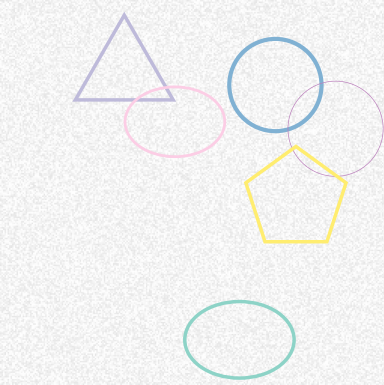[{"shape": "oval", "thickness": 2.5, "radius": 0.71, "center": [0.622, 0.117]}, {"shape": "triangle", "thickness": 2.5, "radius": 0.73, "center": [0.323, 0.814]}, {"shape": "circle", "thickness": 3, "radius": 0.6, "center": [0.715, 0.779]}, {"shape": "oval", "thickness": 2, "radius": 0.65, "center": [0.454, 0.684]}, {"shape": "circle", "thickness": 0.5, "radius": 0.62, "center": [0.872, 0.666]}, {"shape": "pentagon", "thickness": 2.5, "radius": 0.68, "center": [0.769, 0.483]}]